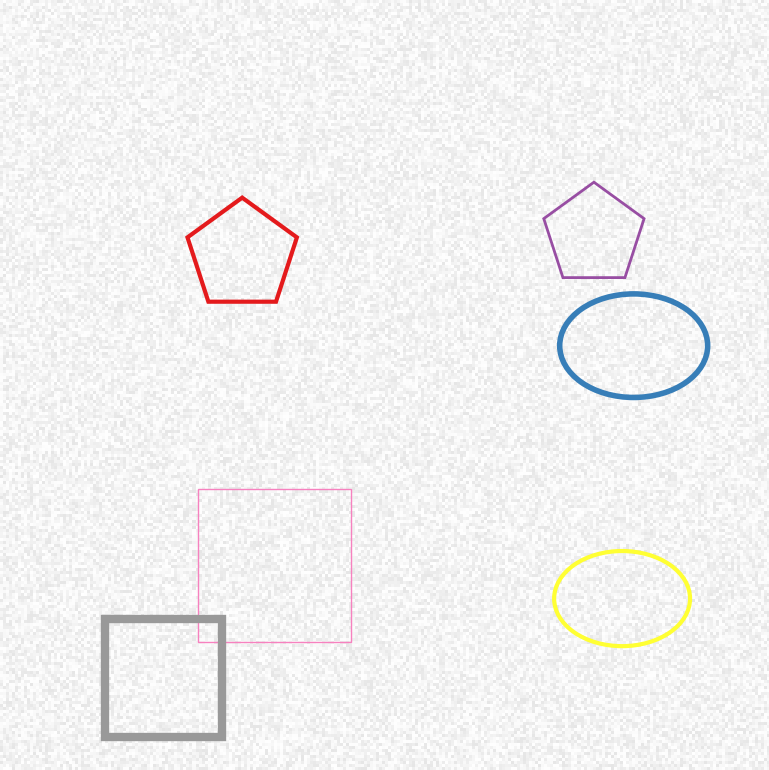[{"shape": "pentagon", "thickness": 1.5, "radius": 0.37, "center": [0.315, 0.669]}, {"shape": "oval", "thickness": 2, "radius": 0.48, "center": [0.823, 0.551]}, {"shape": "pentagon", "thickness": 1, "radius": 0.34, "center": [0.771, 0.695]}, {"shape": "oval", "thickness": 1.5, "radius": 0.44, "center": [0.808, 0.223]}, {"shape": "square", "thickness": 0.5, "radius": 0.5, "center": [0.357, 0.265]}, {"shape": "square", "thickness": 3, "radius": 0.38, "center": [0.212, 0.12]}]